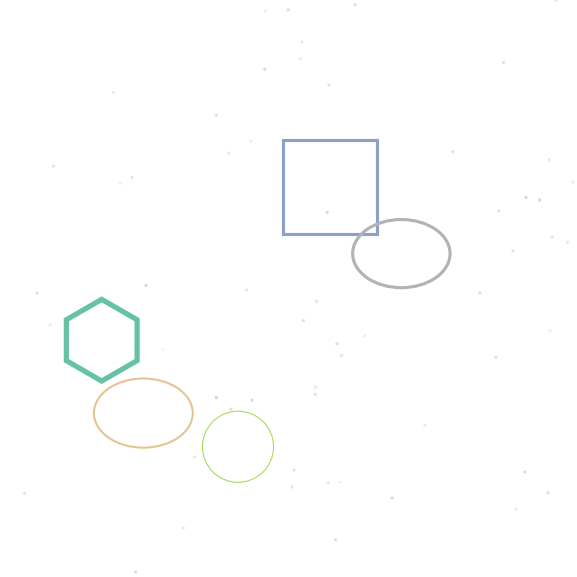[{"shape": "hexagon", "thickness": 2.5, "radius": 0.35, "center": [0.176, 0.41]}, {"shape": "square", "thickness": 1.5, "radius": 0.41, "center": [0.572, 0.675]}, {"shape": "circle", "thickness": 0.5, "radius": 0.31, "center": [0.412, 0.226]}, {"shape": "oval", "thickness": 1, "radius": 0.43, "center": [0.248, 0.284]}, {"shape": "oval", "thickness": 1.5, "radius": 0.42, "center": [0.695, 0.56]}]